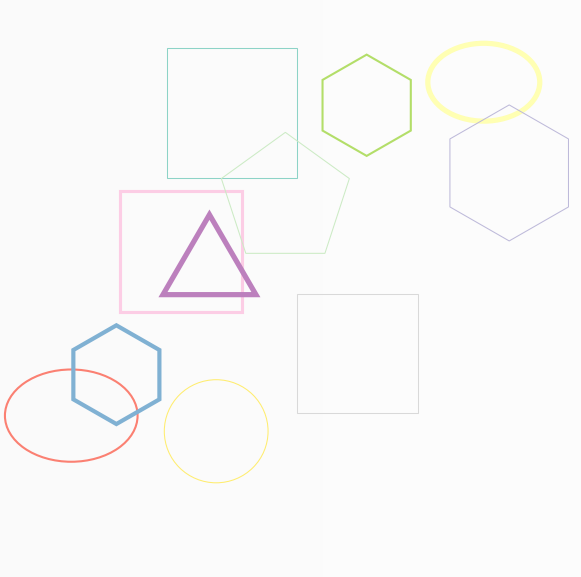[{"shape": "square", "thickness": 0.5, "radius": 0.56, "center": [0.399, 0.804]}, {"shape": "oval", "thickness": 2.5, "radius": 0.48, "center": [0.832, 0.857]}, {"shape": "hexagon", "thickness": 0.5, "radius": 0.59, "center": [0.876, 0.7]}, {"shape": "oval", "thickness": 1, "radius": 0.57, "center": [0.123, 0.279]}, {"shape": "hexagon", "thickness": 2, "radius": 0.43, "center": [0.2, 0.35]}, {"shape": "hexagon", "thickness": 1, "radius": 0.44, "center": [0.631, 0.817]}, {"shape": "square", "thickness": 1.5, "radius": 0.52, "center": [0.311, 0.564]}, {"shape": "square", "thickness": 0.5, "radius": 0.52, "center": [0.615, 0.388]}, {"shape": "triangle", "thickness": 2.5, "radius": 0.46, "center": [0.36, 0.535]}, {"shape": "pentagon", "thickness": 0.5, "radius": 0.58, "center": [0.491, 0.654]}, {"shape": "circle", "thickness": 0.5, "radius": 0.45, "center": [0.372, 0.252]}]